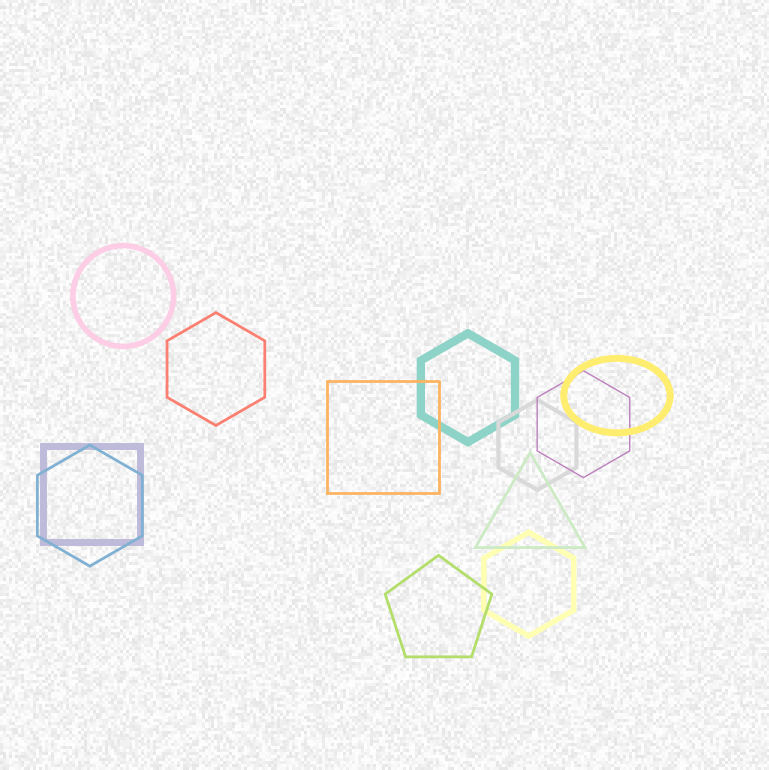[{"shape": "hexagon", "thickness": 3, "radius": 0.35, "center": [0.608, 0.496]}, {"shape": "hexagon", "thickness": 2, "radius": 0.34, "center": [0.687, 0.241]}, {"shape": "square", "thickness": 2.5, "radius": 0.31, "center": [0.119, 0.359]}, {"shape": "hexagon", "thickness": 1, "radius": 0.37, "center": [0.28, 0.521]}, {"shape": "hexagon", "thickness": 1, "radius": 0.39, "center": [0.117, 0.343]}, {"shape": "square", "thickness": 1, "radius": 0.36, "center": [0.497, 0.433]}, {"shape": "pentagon", "thickness": 1, "radius": 0.36, "center": [0.57, 0.206]}, {"shape": "circle", "thickness": 2, "radius": 0.33, "center": [0.16, 0.616]}, {"shape": "hexagon", "thickness": 1.5, "radius": 0.29, "center": [0.698, 0.422]}, {"shape": "hexagon", "thickness": 0.5, "radius": 0.35, "center": [0.758, 0.449]}, {"shape": "triangle", "thickness": 1, "radius": 0.41, "center": [0.689, 0.33]}, {"shape": "oval", "thickness": 2.5, "radius": 0.35, "center": [0.801, 0.486]}]